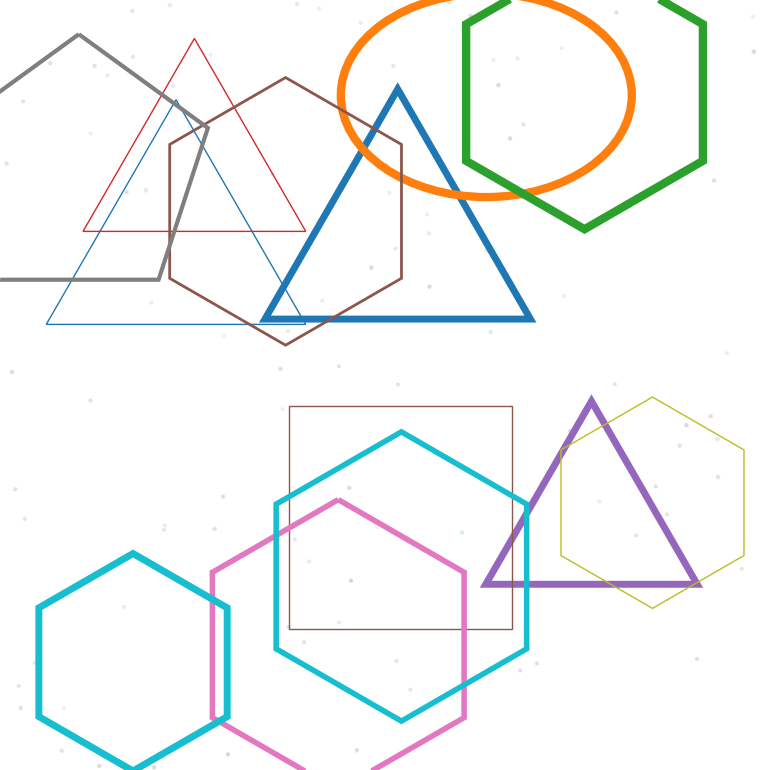[{"shape": "triangle", "thickness": 2.5, "radius": 1.0, "center": [0.516, 0.685]}, {"shape": "triangle", "thickness": 0.5, "radius": 0.97, "center": [0.229, 0.676]}, {"shape": "oval", "thickness": 3, "radius": 0.94, "center": [0.632, 0.876]}, {"shape": "hexagon", "thickness": 3, "radius": 0.89, "center": [0.759, 0.88]}, {"shape": "triangle", "thickness": 0.5, "radius": 0.84, "center": [0.252, 0.783]}, {"shape": "triangle", "thickness": 2.5, "radius": 0.79, "center": [0.768, 0.32]}, {"shape": "square", "thickness": 0.5, "radius": 0.72, "center": [0.52, 0.327]}, {"shape": "hexagon", "thickness": 1, "radius": 0.87, "center": [0.371, 0.725]}, {"shape": "hexagon", "thickness": 2, "radius": 0.94, "center": [0.439, 0.162]}, {"shape": "pentagon", "thickness": 1.5, "radius": 0.88, "center": [0.102, 0.779]}, {"shape": "hexagon", "thickness": 0.5, "radius": 0.69, "center": [0.847, 0.347]}, {"shape": "hexagon", "thickness": 2.5, "radius": 0.71, "center": [0.173, 0.14]}, {"shape": "hexagon", "thickness": 2, "radius": 0.94, "center": [0.521, 0.251]}]